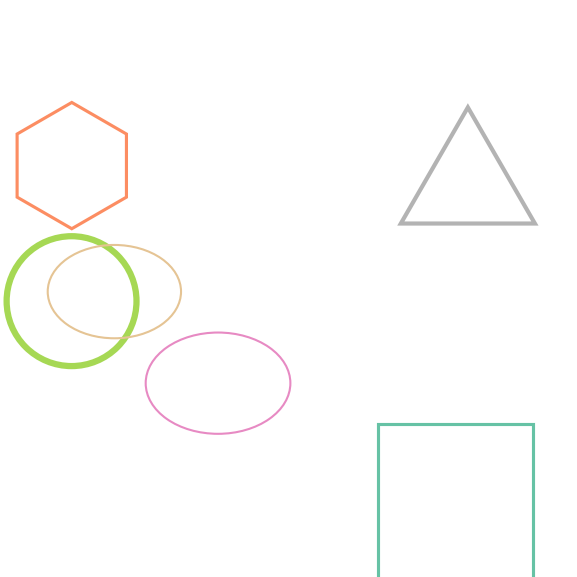[{"shape": "square", "thickness": 1.5, "radius": 0.67, "center": [0.789, 0.13]}, {"shape": "hexagon", "thickness": 1.5, "radius": 0.55, "center": [0.124, 0.712]}, {"shape": "oval", "thickness": 1, "radius": 0.63, "center": [0.378, 0.336]}, {"shape": "circle", "thickness": 3, "radius": 0.56, "center": [0.124, 0.478]}, {"shape": "oval", "thickness": 1, "radius": 0.58, "center": [0.198, 0.494]}, {"shape": "triangle", "thickness": 2, "radius": 0.67, "center": [0.81, 0.679]}]